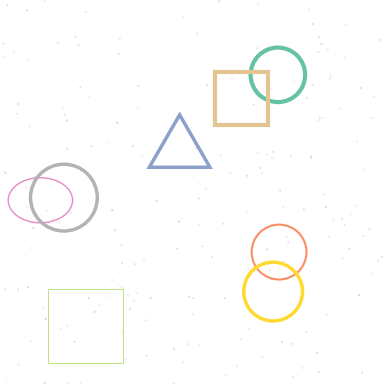[{"shape": "circle", "thickness": 3, "radius": 0.35, "center": [0.722, 0.806]}, {"shape": "circle", "thickness": 1.5, "radius": 0.36, "center": [0.725, 0.345]}, {"shape": "triangle", "thickness": 2.5, "radius": 0.45, "center": [0.467, 0.611]}, {"shape": "oval", "thickness": 1, "radius": 0.42, "center": [0.105, 0.48]}, {"shape": "square", "thickness": 0.5, "radius": 0.49, "center": [0.222, 0.153]}, {"shape": "circle", "thickness": 2.5, "radius": 0.38, "center": [0.709, 0.243]}, {"shape": "square", "thickness": 3, "radius": 0.35, "center": [0.627, 0.744]}, {"shape": "circle", "thickness": 2.5, "radius": 0.43, "center": [0.166, 0.487]}]